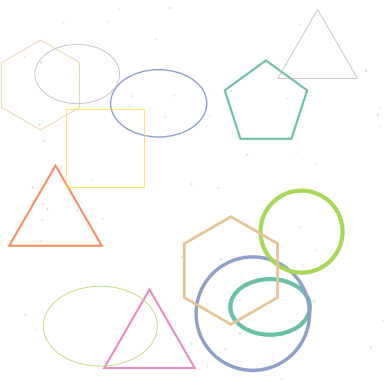[{"shape": "pentagon", "thickness": 1.5, "radius": 0.56, "center": [0.691, 0.73]}, {"shape": "oval", "thickness": 3, "radius": 0.52, "center": [0.701, 0.203]}, {"shape": "triangle", "thickness": 1.5, "radius": 0.69, "center": [0.144, 0.431]}, {"shape": "oval", "thickness": 1, "radius": 0.62, "center": [0.412, 0.732]}, {"shape": "circle", "thickness": 2.5, "radius": 0.74, "center": [0.657, 0.185]}, {"shape": "triangle", "thickness": 1.5, "radius": 0.68, "center": [0.388, 0.112]}, {"shape": "circle", "thickness": 3, "radius": 0.53, "center": [0.783, 0.398]}, {"shape": "oval", "thickness": 0.5, "radius": 0.74, "center": [0.261, 0.153]}, {"shape": "square", "thickness": 0.5, "radius": 0.51, "center": [0.273, 0.616]}, {"shape": "hexagon", "thickness": 2, "radius": 0.7, "center": [0.6, 0.297]}, {"shape": "hexagon", "thickness": 0.5, "radius": 0.58, "center": [0.105, 0.779]}, {"shape": "oval", "thickness": 0.5, "radius": 0.55, "center": [0.201, 0.808]}, {"shape": "triangle", "thickness": 0.5, "radius": 0.6, "center": [0.825, 0.856]}]